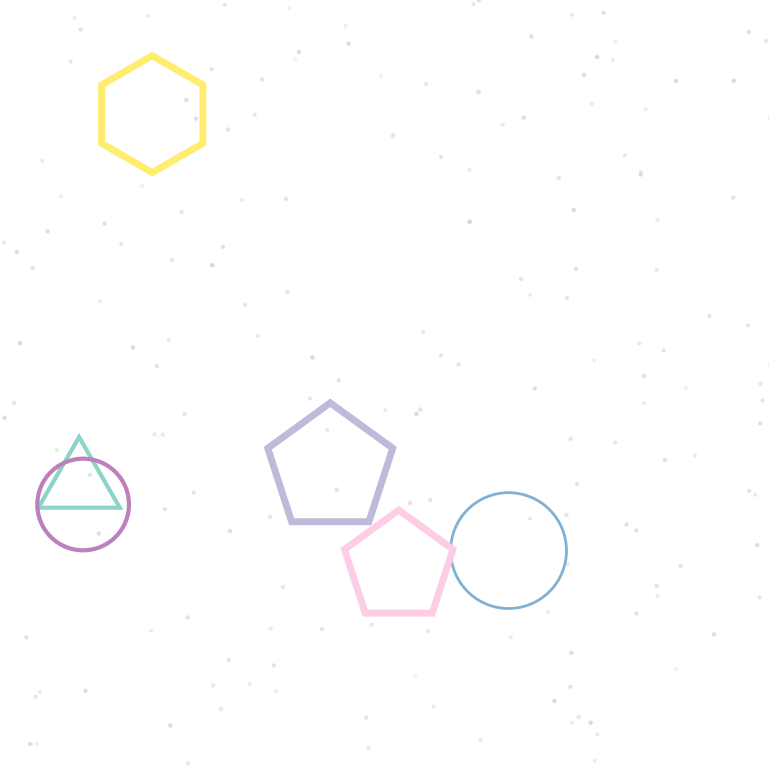[{"shape": "triangle", "thickness": 1.5, "radius": 0.31, "center": [0.103, 0.371]}, {"shape": "pentagon", "thickness": 2.5, "radius": 0.43, "center": [0.429, 0.391]}, {"shape": "circle", "thickness": 1, "radius": 0.38, "center": [0.66, 0.285]}, {"shape": "pentagon", "thickness": 2.5, "radius": 0.37, "center": [0.518, 0.264]}, {"shape": "circle", "thickness": 1.5, "radius": 0.3, "center": [0.108, 0.345]}, {"shape": "hexagon", "thickness": 2.5, "radius": 0.38, "center": [0.198, 0.852]}]